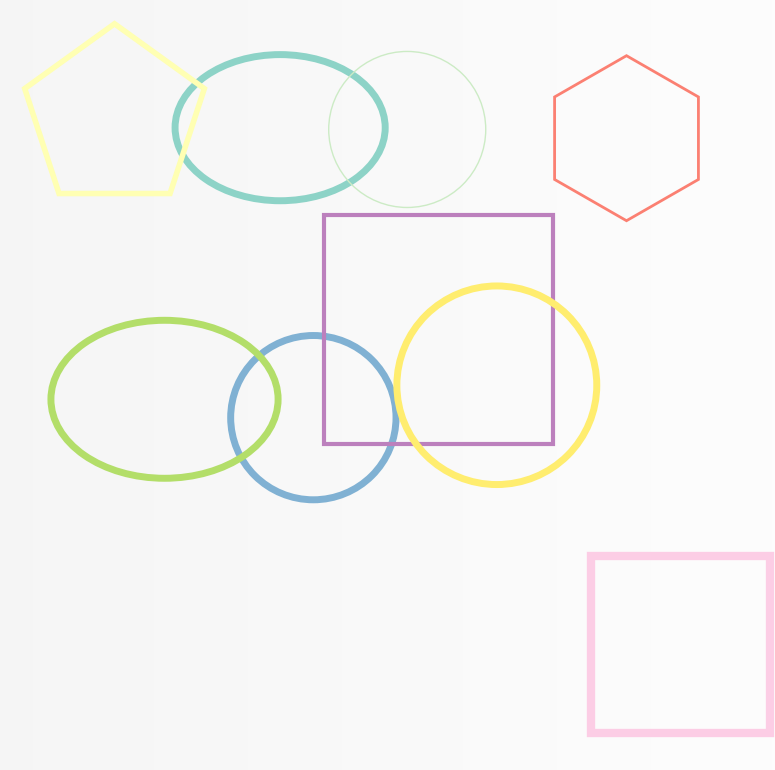[{"shape": "oval", "thickness": 2.5, "radius": 0.68, "center": [0.361, 0.834]}, {"shape": "pentagon", "thickness": 2, "radius": 0.61, "center": [0.148, 0.847]}, {"shape": "hexagon", "thickness": 1, "radius": 0.54, "center": [0.808, 0.821]}, {"shape": "circle", "thickness": 2.5, "radius": 0.53, "center": [0.404, 0.458]}, {"shape": "oval", "thickness": 2.5, "radius": 0.73, "center": [0.212, 0.481]}, {"shape": "square", "thickness": 3, "radius": 0.57, "center": [0.878, 0.163]}, {"shape": "square", "thickness": 1.5, "radius": 0.74, "center": [0.566, 0.572]}, {"shape": "circle", "thickness": 0.5, "radius": 0.51, "center": [0.525, 0.832]}, {"shape": "circle", "thickness": 2.5, "radius": 0.64, "center": [0.641, 0.5]}]